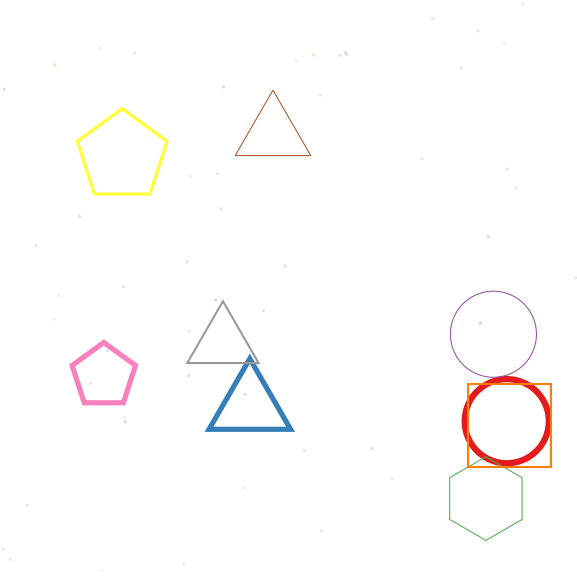[{"shape": "circle", "thickness": 3, "radius": 0.36, "center": [0.878, 0.27]}, {"shape": "triangle", "thickness": 2.5, "radius": 0.41, "center": [0.433, 0.297]}, {"shape": "hexagon", "thickness": 0.5, "radius": 0.36, "center": [0.841, 0.136]}, {"shape": "circle", "thickness": 0.5, "radius": 0.37, "center": [0.854, 0.42]}, {"shape": "square", "thickness": 1, "radius": 0.36, "center": [0.882, 0.263]}, {"shape": "pentagon", "thickness": 1.5, "radius": 0.41, "center": [0.212, 0.729]}, {"shape": "triangle", "thickness": 0.5, "radius": 0.38, "center": [0.473, 0.767]}, {"shape": "pentagon", "thickness": 2.5, "radius": 0.29, "center": [0.18, 0.348]}, {"shape": "triangle", "thickness": 1, "radius": 0.36, "center": [0.386, 0.406]}]